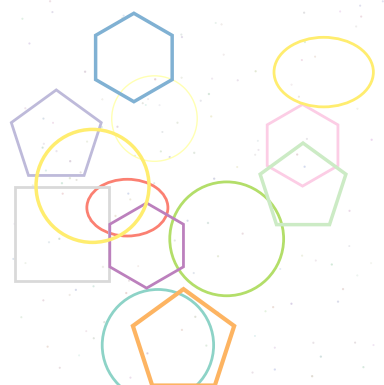[{"shape": "circle", "thickness": 2, "radius": 0.72, "center": [0.41, 0.103]}, {"shape": "circle", "thickness": 1, "radius": 0.56, "center": [0.401, 0.692]}, {"shape": "pentagon", "thickness": 2, "radius": 0.61, "center": [0.146, 0.644]}, {"shape": "oval", "thickness": 2, "radius": 0.53, "center": [0.331, 0.461]}, {"shape": "hexagon", "thickness": 2.5, "radius": 0.57, "center": [0.348, 0.851]}, {"shape": "pentagon", "thickness": 3, "radius": 0.69, "center": [0.477, 0.111]}, {"shape": "circle", "thickness": 2, "radius": 0.74, "center": [0.589, 0.38]}, {"shape": "hexagon", "thickness": 2, "radius": 0.53, "center": [0.786, 0.623]}, {"shape": "square", "thickness": 2, "radius": 0.61, "center": [0.162, 0.393]}, {"shape": "hexagon", "thickness": 2, "radius": 0.55, "center": [0.381, 0.362]}, {"shape": "pentagon", "thickness": 2.5, "radius": 0.59, "center": [0.787, 0.511]}, {"shape": "circle", "thickness": 2.5, "radius": 0.73, "center": [0.24, 0.517]}, {"shape": "oval", "thickness": 2, "radius": 0.65, "center": [0.841, 0.813]}]